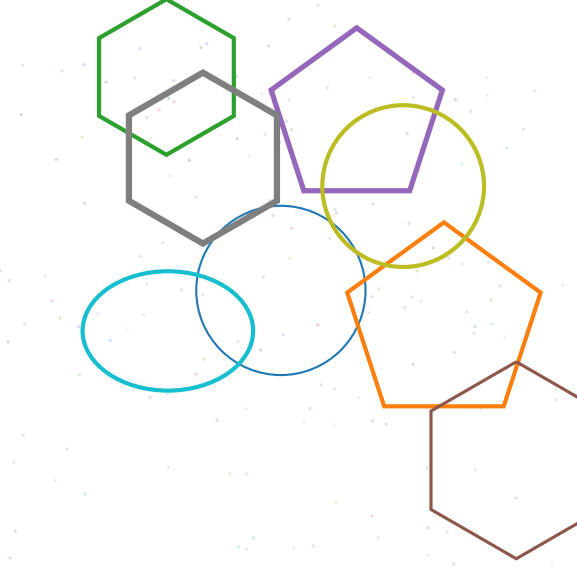[{"shape": "circle", "thickness": 1, "radius": 0.73, "center": [0.486, 0.496]}, {"shape": "pentagon", "thickness": 2, "radius": 0.88, "center": [0.769, 0.438]}, {"shape": "hexagon", "thickness": 2, "radius": 0.67, "center": [0.288, 0.866]}, {"shape": "pentagon", "thickness": 2.5, "radius": 0.78, "center": [0.618, 0.795]}, {"shape": "hexagon", "thickness": 1.5, "radius": 0.85, "center": [0.894, 0.202]}, {"shape": "hexagon", "thickness": 3, "radius": 0.74, "center": [0.351, 0.725]}, {"shape": "circle", "thickness": 2, "radius": 0.7, "center": [0.698, 0.677]}, {"shape": "oval", "thickness": 2, "radius": 0.74, "center": [0.291, 0.426]}]